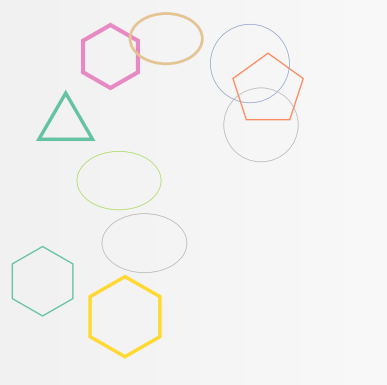[{"shape": "hexagon", "thickness": 1, "radius": 0.45, "center": [0.11, 0.269]}, {"shape": "triangle", "thickness": 2.5, "radius": 0.4, "center": [0.17, 0.678]}, {"shape": "pentagon", "thickness": 1, "radius": 0.48, "center": [0.692, 0.766]}, {"shape": "circle", "thickness": 0.5, "radius": 0.51, "center": [0.645, 0.835]}, {"shape": "hexagon", "thickness": 3, "radius": 0.41, "center": [0.285, 0.853]}, {"shape": "oval", "thickness": 0.5, "radius": 0.54, "center": [0.307, 0.531]}, {"shape": "hexagon", "thickness": 2.5, "radius": 0.52, "center": [0.323, 0.177]}, {"shape": "oval", "thickness": 2, "radius": 0.47, "center": [0.429, 0.9]}, {"shape": "circle", "thickness": 0.5, "radius": 0.48, "center": [0.674, 0.676]}, {"shape": "oval", "thickness": 0.5, "radius": 0.55, "center": [0.373, 0.368]}]